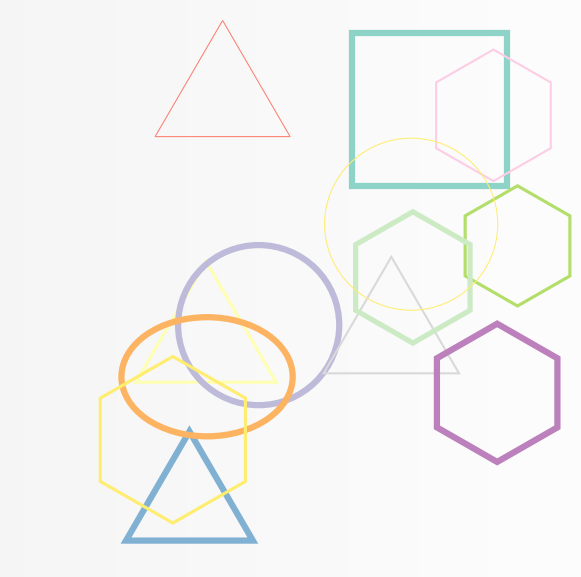[{"shape": "square", "thickness": 3, "radius": 0.66, "center": [0.739, 0.809]}, {"shape": "triangle", "thickness": 1.5, "radius": 0.7, "center": [0.355, 0.407]}, {"shape": "circle", "thickness": 3, "radius": 0.69, "center": [0.445, 0.436]}, {"shape": "triangle", "thickness": 0.5, "radius": 0.67, "center": [0.383, 0.83]}, {"shape": "triangle", "thickness": 3, "radius": 0.63, "center": [0.326, 0.126]}, {"shape": "oval", "thickness": 3, "radius": 0.74, "center": [0.356, 0.347]}, {"shape": "hexagon", "thickness": 1.5, "radius": 0.52, "center": [0.89, 0.573]}, {"shape": "hexagon", "thickness": 1, "radius": 0.57, "center": [0.849, 0.799]}, {"shape": "triangle", "thickness": 1, "radius": 0.67, "center": [0.673, 0.42]}, {"shape": "hexagon", "thickness": 3, "radius": 0.6, "center": [0.855, 0.319]}, {"shape": "hexagon", "thickness": 2.5, "radius": 0.57, "center": [0.71, 0.519]}, {"shape": "circle", "thickness": 0.5, "radius": 0.74, "center": [0.707, 0.611]}, {"shape": "hexagon", "thickness": 1.5, "radius": 0.72, "center": [0.297, 0.238]}]